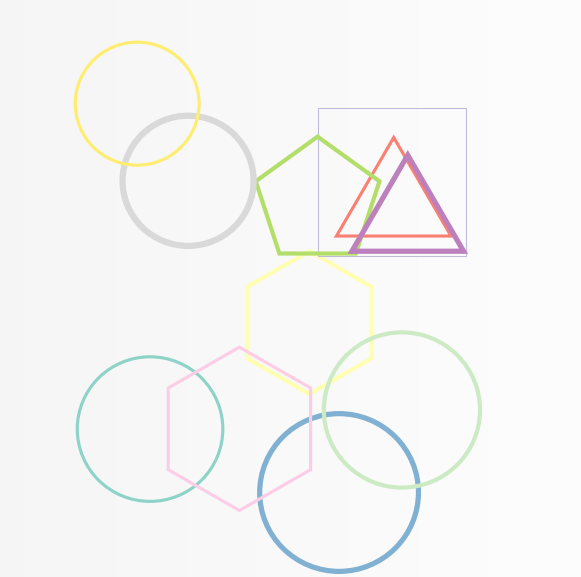[{"shape": "circle", "thickness": 1.5, "radius": 0.63, "center": [0.258, 0.256]}, {"shape": "hexagon", "thickness": 2, "radius": 0.62, "center": [0.532, 0.441]}, {"shape": "square", "thickness": 0.5, "radius": 0.64, "center": [0.675, 0.684]}, {"shape": "triangle", "thickness": 1.5, "radius": 0.57, "center": [0.677, 0.647]}, {"shape": "circle", "thickness": 2.5, "radius": 0.68, "center": [0.583, 0.146]}, {"shape": "pentagon", "thickness": 2, "radius": 0.56, "center": [0.546, 0.651]}, {"shape": "hexagon", "thickness": 1.5, "radius": 0.71, "center": [0.412, 0.257]}, {"shape": "circle", "thickness": 3, "radius": 0.56, "center": [0.324, 0.686]}, {"shape": "triangle", "thickness": 2.5, "radius": 0.55, "center": [0.702, 0.62]}, {"shape": "circle", "thickness": 2, "radius": 0.67, "center": [0.691, 0.289]}, {"shape": "circle", "thickness": 1.5, "radius": 0.53, "center": [0.236, 0.82]}]